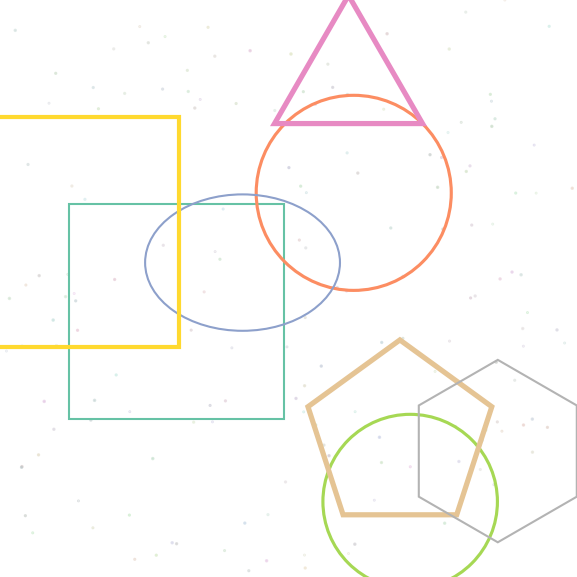[{"shape": "square", "thickness": 1, "radius": 0.93, "center": [0.306, 0.46]}, {"shape": "circle", "thickness": 1.5, "radius": 0.84, "center": [0.613, 0.665]}, {"shape": "oval", "thickness": 1, "radius": 0.84, "center": [0.42, 0.544]}, {"shape": "triangle", "thickness": 2.5, "radius": 0.74, "center": [0.604, 0.859]}, {"shape": "circle", "thickness": 1.5, "radius": 0.76, "center": [0.71, 0.131]}, {"shape": "square", "thickness": 2, "radius": 0.99, "center": [0.111, 0.598]}, {"shape": "pentagon", "thickness": 2.5, "radius": 0.84, "center": [0.692, 0.243]}, {"shape": "hexagon", "thickness": 1, "radius": 0.79, "center": [0.862, 0.218]}]